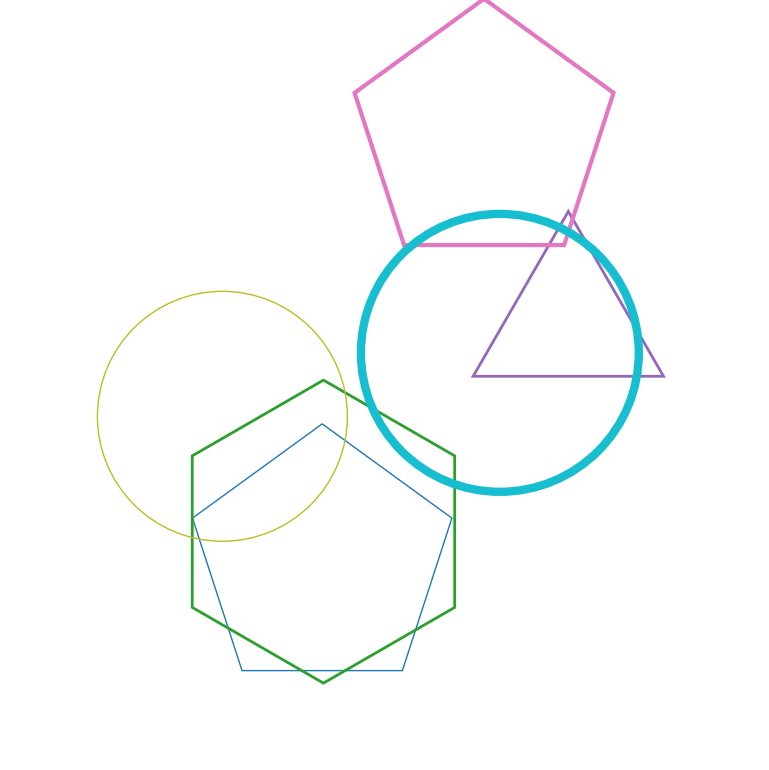[{"shape": "pentagon", "thickness": 0.5, "radius": 0.89, "center": [0.418, 0.272]}, {"shape": "hexagon", "thickness": 1, "radius": 0.98, "center": [0.42, 0.31]}, {"shape": "triangle", "thickness": 1, "radius": 0.71, "center": [0.738, 0.583]}, {"shape": "pentagon", "thickness": 1.5, "radius": 0.88, "center": [0.629, 0.825]}, {"shape": "circle", "thickness": 0.5, "radius": 0.81, "center": [0.289, 0.459]}, {"shape": "circle", "thickness": 3, "radius": 0.9, "center": [0.649, 0.542]}]